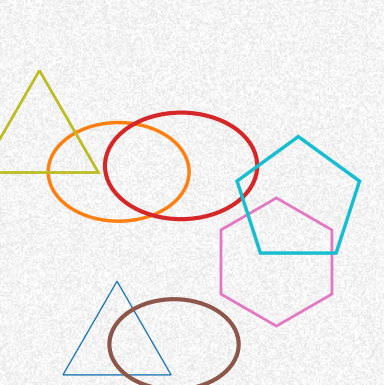[{"shape": "triangle", "thickness": 1, "radius": 0.81, "center": [0.304, 0.107]}, {"shape": "oval", "thickness": 2.5, "radius": 0.91, "center": [0.308, 0.554]}, {"shape": "oval", "thickness": 3, "radius": 0.99, "center": [0.47, 0.569]}, {"shape": "oval", "thickness": 3, "radius": 0.84, "center": [0.452, 0.105]}, {"shape": "hexagon", "thickness": 2, "radius": 0.83, "center": [0.718, 0.319]}, {"shape": "triangle", "thickness": 2, "radius": 0.88, "center": [0.102, 0.64]}, {"shape": "pentagon", "thickness": 2.5, "radius": 0.84, "center": [0.775, 0.478]}]